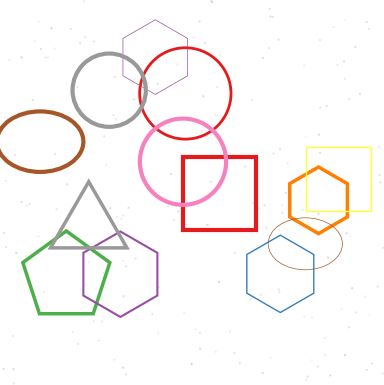[{"shape": "circle", "thickness": 2, "radius": 0.59, "center": [0.481, 0.757]}, {"shape": "square", "thickness": 3, "radius": 0.47, "center": [0.569, 0.496]}, {"shape": "hexagon", "thickness": 1, "radius": 0.5, "center": [0.728, 0.289]}, {"shape": "pentagon", "thickness": 2.5, "radius": 0.59, "center": [0.172, 0.281]}, {"shape": "hexagon", "thickness": 0.5, "radius": 0.49, "center": [0.403, 0.852]}, {"shape": "hexagon", "thickness": 1.5, "radius": 0.56, "center": [0.313, 0.288]}, {"shape": "hexagon", "thickness": 2.5, "radius": 0.43, "center": [0.827, 0.48]}, {"shape": "square", "thickness": 1, "radius": 0.42, "center": [0.879, 0.535]}, {"shape": "oval", "thickness": 3, "radius": 0.56, "center": [0.104, 0.632]}, {"shape": "oval", "thickness": 0.5, "radius": 0.48, "center": [0.793, 0.367]}, {"shape": "circle", "thickness": 3, "radius": 0.56, "center": [0.475, 0.58]}, {"shape": "triangle", "thickness": 2.5, "radius": 0.57, "center": [0.231, 0.413]}, {"shape": "circle", "thickness": 3, "radius": 0.48, "center": [0.284, 0.766]}]